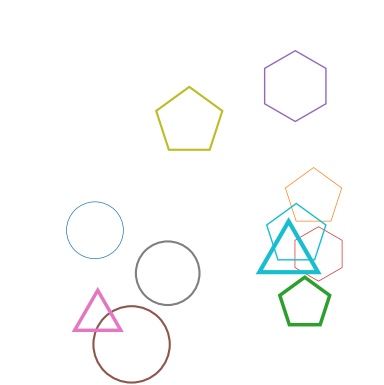[{"shape": "circle", "thickness": 0.5, "radius": 0.37, "center": [0.247, 0.402]}, {"shape": "pentagon", "thickness": 0.5, "radius": 0.38, "center": [0.814, 0.488]}, {"shape": "pentagon", "thickness": 2.5, "radius": 0.34, "center": [0.792, 0.212]}, {"shape": "hexagon", "thickness": 0.5, "radius": 0.35, "center": [0.827, 0.34]}, {"shape": "hexagon", "thickness": 1, "radius": 0.46, "center": [0.767, 0.776]}, {"shape": "circle", "thickness": 1.5, "radius": 0.5, "center": [0.342, 0.106]}, {"shape": "triangle", "thickness": 2.5, "radius": 0.35, "center": [0.254, 0.177]}, {"shape": "circle", "thickness": 1.5, "radius": 0.41, "center": [0.436, 0.29]}, {"shape": "pentagon", "thickness": 1.5, "radius": 0.45, "center": [0.492, 0.684]}, {"shape": "pentagon", "thickness": 1, "radius": 0.4, "center": [0.77, 0.391]}, {"shape": "triangle", "thickness": 3, "radius": 0.44, "center": [0.75, 0.337]}]